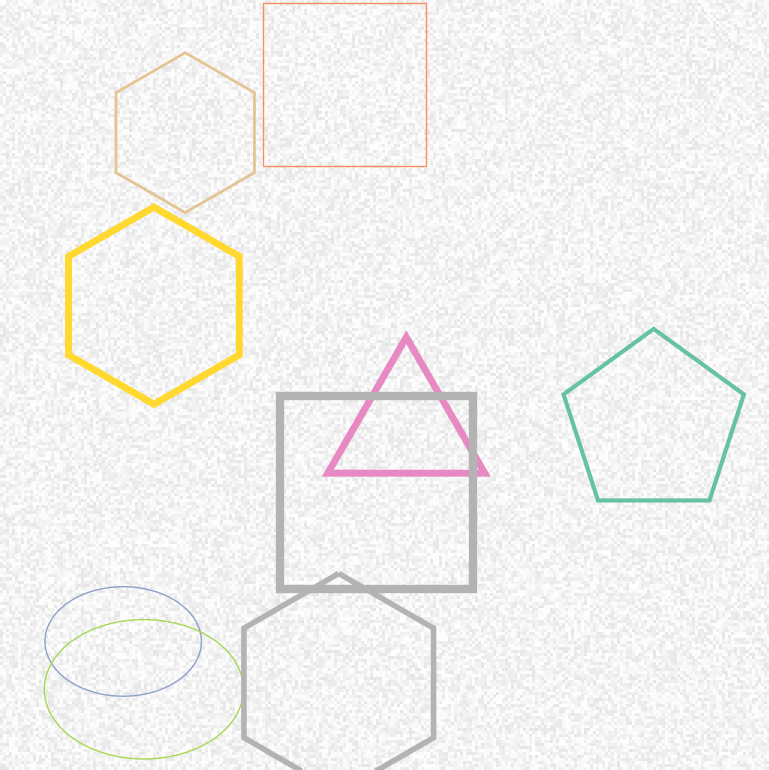[{"shape": "pentagon", "thickness": 1.5, "radius": 0.62, "center": [0.849, 0.45]}, {"shape": "square", "thickness": 0.5, "radius": 0.53, "center": [0.447, 0.89]}, {"shape": "oval", "thickness": 0.5, "radius": 0.51, "center": [0.16, 0.167]}, {"shape": "triangle", "thickness": 2.5, "radius": 0.59, "center": [0.528, 0.444]}, {"shape": "oval", "thickness": 0.5, "radius": 0.65, "center": [0.187, 0.105]}, {"shape": "hexagon", "thickness": 2.5, "radius": 0.64, "center": [0.2, 0.603]}, {"shape": "hexagon", "thickness": 1, "radius": 0.52, "center": [0.241, 0.828]}, {"shape": "square", "thickness": 3, "radius": 0.63, "center": [0.489, 0.361]}, {"shape": "hexagon", "thickness": 2, "radius": 0.71, "center": [0.44, 0.113]}]